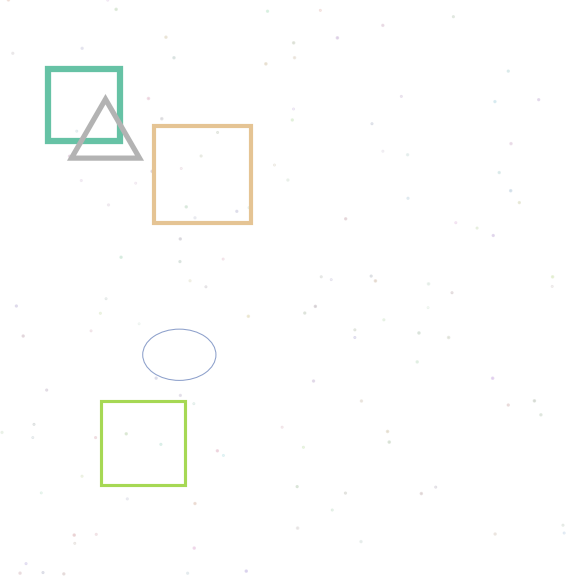[{"shape": "square", "thickness": 3, "radius": 0.31, "center": [0.146, 0.818]}, {"shape": "oval", "thickness": 0.5, "radius": 0.32, "center": [0.311, 0.385]}, {"shape": "square", "thickness": 1.5, "radius": 0.36, "center": [0.248, 0.232]}, {"shape": "square", "thickness": 2, "radius": 0.42, "center": [0.35, 0.697]}, {"shape": "triangle", "thickness": 2.5, "radius": 0.34, "center": [0.183, 0.759]}]